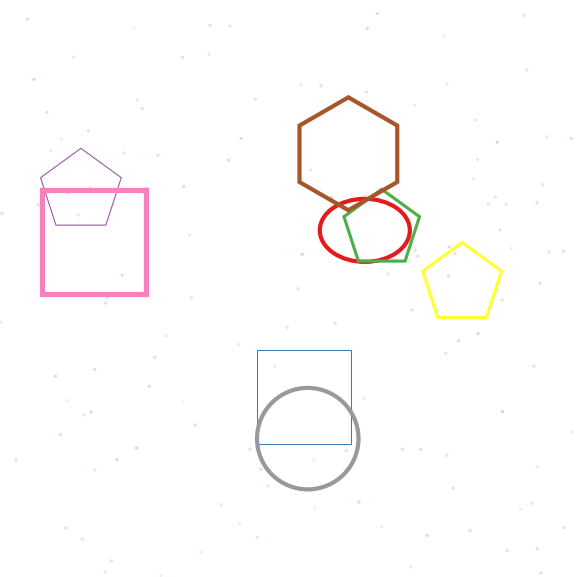[{"shape": "oval", "thickness": 2, "radius": 0.39, "center": [0.632, 0.6]}, {"shape": "square", "thickness": 0.5, "radius": 0.41, "center": [0.526, 0.312]}, {"shape": "pentagon", "thickness": 1.5, "radius": 0.34, "center": [0.661, 0.603]}, {"shape": "pentagon", "thickness": 0.5, "radius": 0.37, "center": [0.14, 0.669]}, {"shape": "pentagon", "thickness": 1.5, "radius": 0.36, "center": [0.8, 0.507]}, {"shape": "hexagon", "thickness": 2, "radius": 0.49, "center": [0.603, 0.733]}, {"shape": "square", "thickness": 2.5, "radius": 0.45, "center": [0.163, 0.58]}, {"shape": "circle", "thickness": 2, "radius": 0.44, "center": [0.533, 0.24]}]